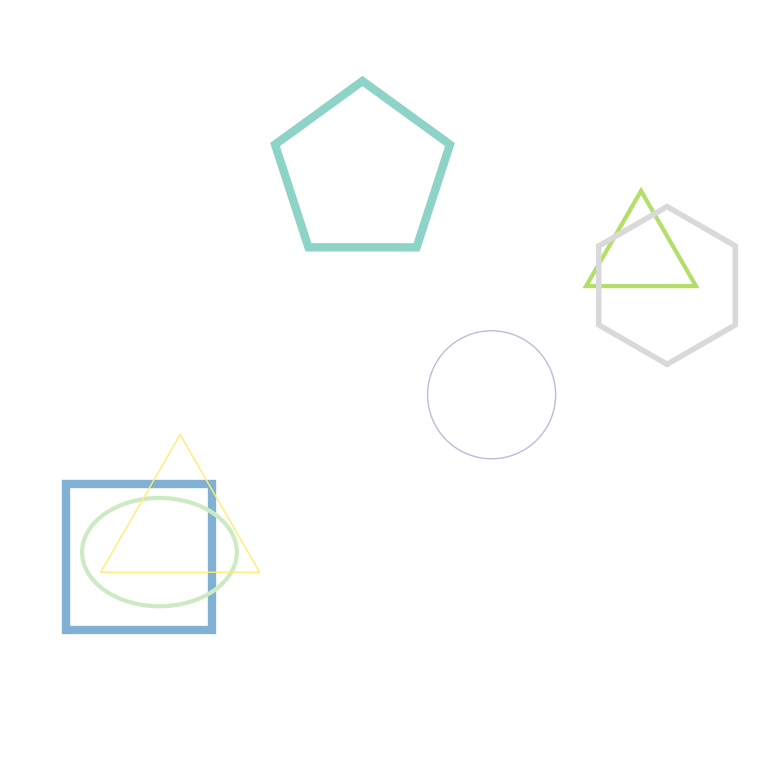[{"shape": "pentagon", "thickness": 3, "radius": 0.6, "center": [0.471, 0.775]}, {"shape": "circle", "thickness": 0.5, "radius": 0.42, "center": [0.638, 0.487]}, {"shape": "square", "thickness": 3, "radius": 0.47, "center": [0.18, 0.277]}, {"shape": "triangle", "thickness": 1.5, "radius": 0.41, "center": [0.833, 0.67]}, {"shape": "hexagon", "thickness": 2, "radius": 0.51, "center": [0.866, 0.629]}, {"shape": "oval", "thickness": 1.5, "radius": 0.5, "center": [0.207, 0.283]}, {"shape": "triangle", "thickness": 0.5, "radius": 0.6, "center": [0.234, 0.316]}]